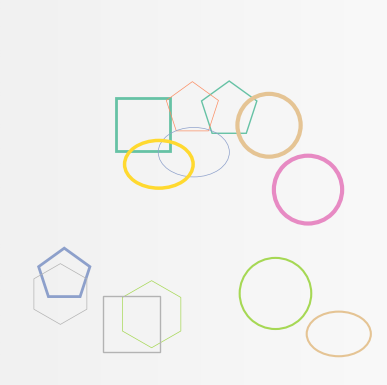[{"shape": "pentagon", "thickness": 1, "radius": 0.38, "center": [0.591, 0.715]}, {"shape": "square", "thickness": 2, "radius": 0.35, "center": [0.37, 0.676]}, {"shape": "pentagon", "thickness": 0.5, "radius": 0.35, "center": [0.496, 0.717]}, {"shape": "oval", "thickness": 0.5, "radius": 0.46, "center": [0.5, 0.605]}, {"shape": "pentagon", "thickness": 2, "radius": 0.35, "center": [0.166, 0.286]}, {"shape": "circle", "thickness": 3, "radius": 0.44, "center": [0.795, 0.507]}, {"shape": "hexagon", "thickness": 0.5, "radius": 0.44, "center": [0.391, 0.184]}, {"shape": "circle", "thickness": 1.5, "radius": 0.46, "center": [0.711, 0.238]}, {"shape": "oval", "thickness": 2.5, "radius": 0.44, "center": [0.41, 0.573]}, {"shape": "circle", "thickness": 3, "radius": 0.41, "center": [0.694, 0.675]}, {"shape": "oval", "thickness": 1.5, "radius": 0.41, "center": [0.874, 0.133]}, {"shape": "hexagon", "thickness": 0.5, "radius": 0.39, "center": [0.156, 0.236]}, {"shape": "square", "thickness": 1, "radius": 0.37, "center": [0.339, 0.159]}]